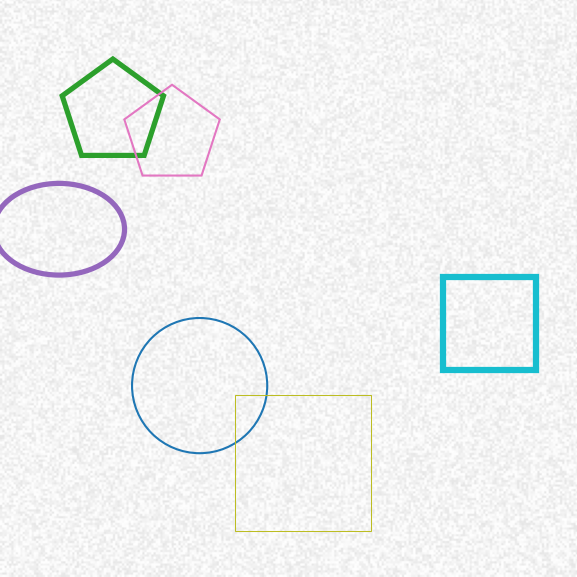[{"shape": "circle", "thickness": 1, "radius": 0.59, "center": [0.346, 0.331]}, {"shape": "pentagon", "thickness": 2.5, "radius": 0.46, "center": [0.195, 0.805]}, {"shape": "oval", "thickness": 2.5, "radius": 0.57, "center": [0.102, 0.602]}, {"shape": "pentagon", "thickness": 1, "radius": 0.43, "center": [0.298, 0.765]}, {"shape": "square", "thickness": 0.5, "radius": 0.59, "center": [0.525, 0.197]}, {"shape": "square", "thickness": 3, "radius": 0.4, "center": [0.848, 0.438]}]